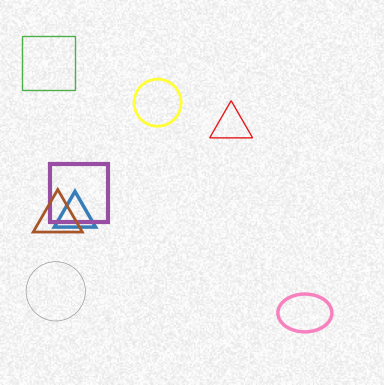[{"shape": "triangle", "thickness": 1, "radius": 0.32, "center": [0.6, 0.674]}, {"shape": "triangle", "thickness": 2.5, "radius": 0.31, "center": [0.195, 0.441]}, {"shape": "square", "thickness": 1, "radius": 0.35, "center": [0.126, 0.837]}, {"shape": "square", "thickness": 3, "radius": 0.38, "center": [0.205, 0.498]}, {"shape": "circle", "thickness": 2, "radius": 0.31, "center": [0.409, 0.733]}, {"shape": "triangle", "thickness": 2, "radius": 0.37, "center": [0.15, 0.434]}, {"shape": "oval", "thickness": 2.5, "radius": 0.35, "center": [0.792, 0.187]}, {"shape": "circle", "thickness": 0.5, "radius": 0.39, "center": [0.145, 0.243]}]